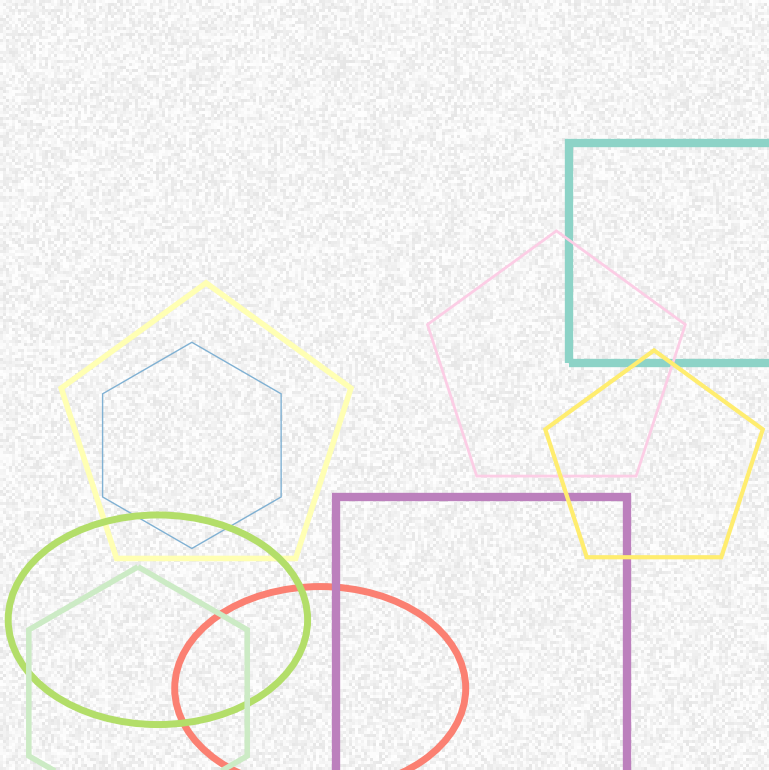[{"shape": "square", "thickness": 3, "radius": 0.71, "center": [0.882, 0.672]}, {"shape": "pentagon", "thickness": 2, "radius": 0.99, "center": [0.268, 0.435]}, {"shape": "oval", "thickness": 2.5, "radius": 0.94, "center": [0.416, 0.106]}, {"shape": "hexagon", "thickness": 0.5, "radius": 0.67, "center": [0.249, 0.422]}, {"shape": "oval", "thickness": 2.5, "radius": 0.97, "center": [0.205, 0.195]}, {"shape": "pentagon", "thickness": 1, "radius": 0.88, "center": [0.723, 0.524]}, {"shape": "square", "thickness": 3, "radius": 0.95, "center": [0.625, 0.165]}, {"shape": "hexagon", "thickness": 2, "radius": 0.82, "center": [0.179, 0.1]}, {"shape": "pentagon", "thickness": 1.5, "radius": 0.74, "center": [0.849, 0.396]}]